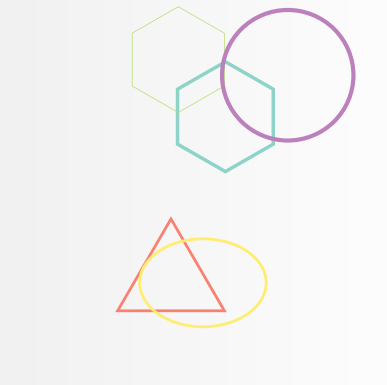[{"shape": "hexagon", "thickness": 2.5, "radius": 0.71, "center": [0.582, 0.697]}, {"shape": "triangle", "thickness": 2, "radius": 0.8, "center": [0.441, 0.272]}, {"shape": "hexagon", "thickness": 0.5, "radius": 0.69, "center": [0.46, 0.845]}, {"shape": "circle", "thickness": 3, "radius": 0.85, "center": [0.743, 0.805]}, {"shape": "oval", "thickness": 2, "radius": 0.82, "center": [0.524, 0.265]}]